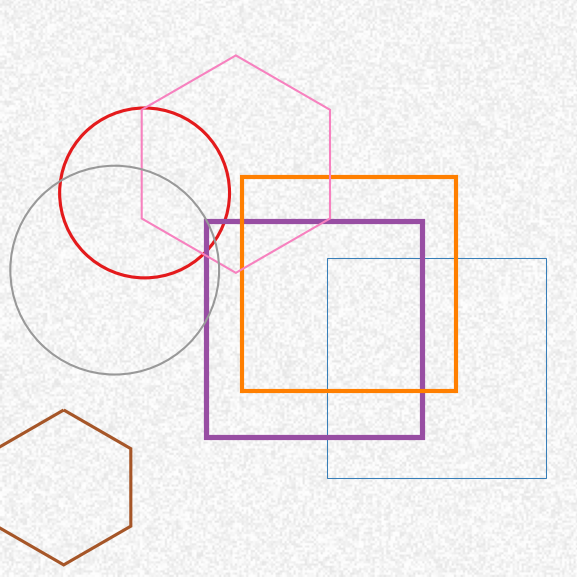[{"shape": "circle", "thickness": 1.5, "radius": 0.74, "center": [0.25, 0.665]}, {"shape": "square", "thickness": 0.5, "radius": 0.95, "center": [0.756, 0.362]}, {"shape": "square", "thickness": 2.5, "radius": 0.94, "center": [0.544, 0.43]}, {"shape": "square", "thickness": 2, "radius": 0.92, "center": [0.604, 0.508]}, {"shape": "hexagon", "thickness": 1.5, "radius": 0.67, "center": [0.11, 0.155]}, {"shape": "hexagon", "thickness": 1, "radius": 0.94, "center": [0.408, 0.715]}, {"shape": "circle", "thickness": 1, "radius": 0.9, "center": [0.199, 0.531]}]